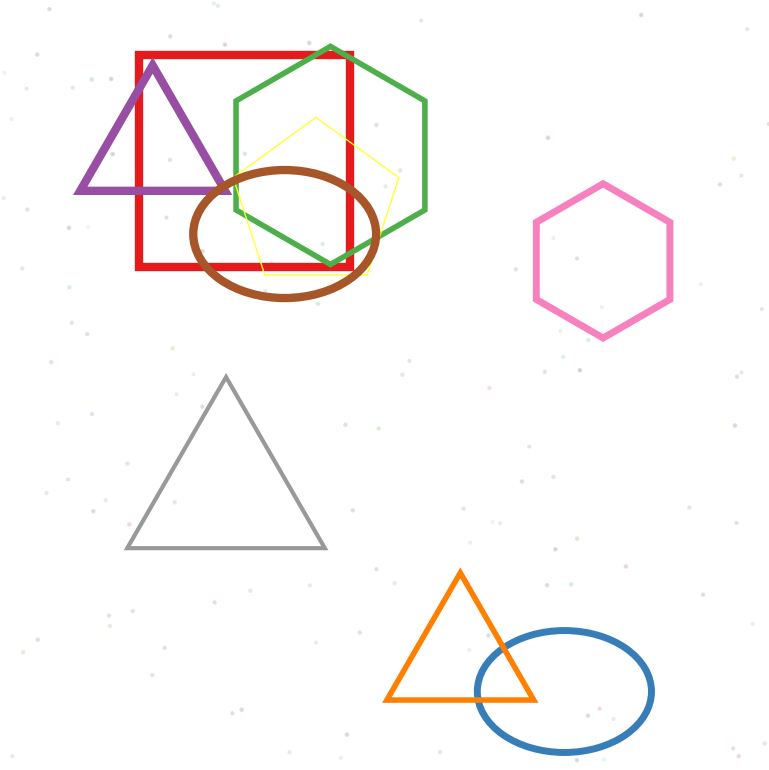[{"shape": "square", "thickness": 3, "radius": 0.69, "center": [0.317, 0.791]}, {"shape": "oval", "thickness": 2.5, "radius": 0.57, "center": [0.733, 0.102]}, {"shape": "hexagon", "thickness": 2, "radius": 0.71, "center": [0.429, 0.798]}, {"shape": "triangle", "thickness": 3, "radius": 0.54, "center": [0.198, 0.806]}, {"shape": "triangle", "thickness": 2, "radius": 0.55, "center": [0.598, 0.146]}, {"shape": "pentagon", "thickness": 0.5, "radius": 0.57, "center": [0.41, 0.734]}, {"shape": "oval", "thickness": 3, "radius": 0.59, "center": [0.37, 0.696]}, {"shape": "hexagon", "thickness": 2.5, "radius": 0.5, "center": [0.783, 0.661]}, {"shape": "triangle", "thickness": 1.5, "radius": 0.74, "center": [0.294, 0.362]}]